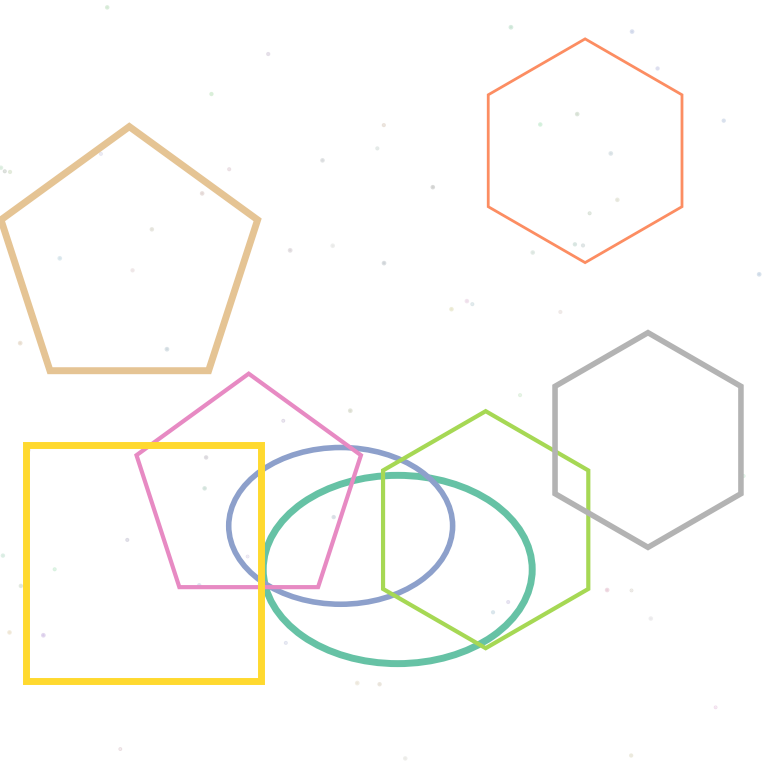[{"shape": "oval", "thickness": 2.5, "radius": 0.87, "center": [0.517, 0.26]}, {"shape": "hexagon", "thickness": 1, "radius": 0.73, "center": [0.76, 0.804]}, {"shape": "oval", "thickness": 2, "radius": 0.73, "center": [0.442, 0.317]}, {"shape": "pentagon", "thickness": 1.5, "radius": 0.77, "center": [0.323, 0.361]}, {"shape": "hexagon", "thickness": 1.5, "radius": 0.77, "center": [0.631, 0.312]}, {"shape": "square", "thickness": 2.5, "radius": 0.76, "center": [0.187, 0.269]}, {"shape": "pentagon", "thickness": 2.5, "radius": 0.88, "center": [0.168, 0.66]}, {"shape": "hexagon", "thickness": 2, "radius": 0.7, "center": [0.842, 0.429]}]